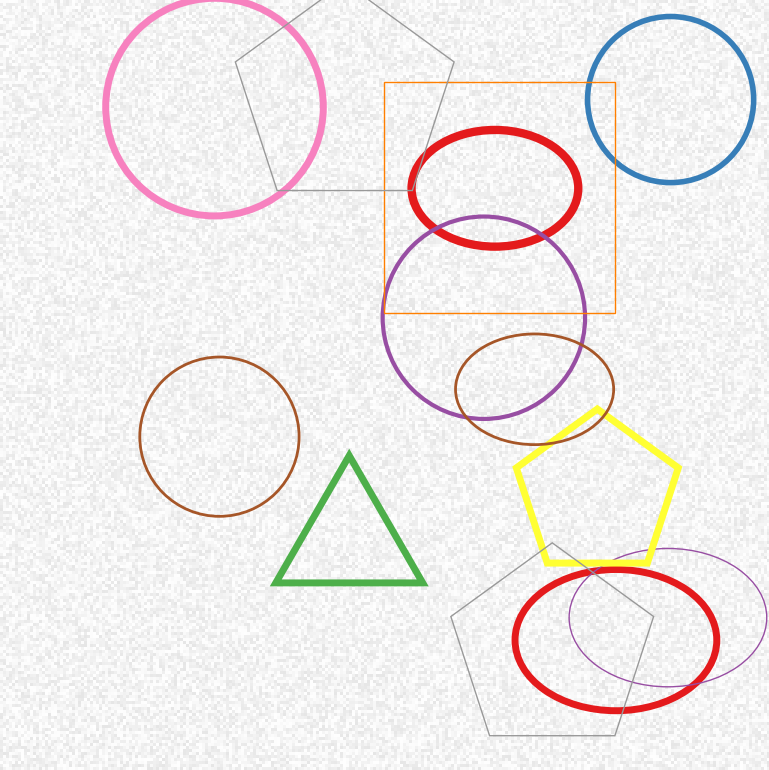[{"shape": "oval", "thickness": 2.5, "radius": 0.66, "center": [0.8, 0.169]}, {"shape": "oval", "thickness": 3, "radius": 0.54, "center": [0.643, 0.755]}, {"shape": "circle", "thickness": 2, "radius": 0.54, "center": [0.871, 0.871]}, {"shape": "triangle", "thickness": 2.5, "radius": 0.55, "center": [0.454, 0.298]}, {"shape": "circle", "thickness": 1.5, "radius": 0.66, "center": [0.628, 0.587]}, {"shape": "oval", "thickness": 0.5, "radius": 0.64, "center": [0.867, 0.198]}, {"shape": "square", "thickness": 0.5, "radius": 0.75, "center": [0.648, 0.744]}, {"shape": "pentagon", "thickness": 2.5, "radius": 0.55, "center": [0.776, 0.358]}, {"shape": "oval", "thickness": 1, "radius": 0.51, "center": [0.694, 0.494]}, {"shape": "circle", "thickness": 1, "radius": 0.52, "center": [0.285, 0.433]}, {"shape": "circle", "thickness": 2.5, "radius": 0.71, "center": [0.279, 0.861]}, {"shape": "pentagon", "thickness": 0.5, "radius": 0.75, "center": [0.448, 0.873]}, {"shape": "pentagon", "thickness": 0.5, "radius": 0.69, "center": [0.717, 0.157]}]